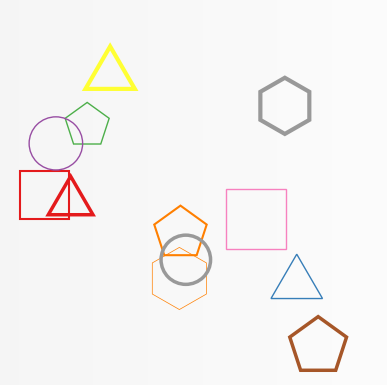[{"shape": "triangle", "thickness": 2.5, "radius": 0.33, "center": [0.182, 0.476]}, {"shape": "square", "thickness": 1.5, "radius": 0.32, "center": [0.115, 0.493]}, {"shape": "triangle", "thickness": 1, "radius": 0.38, "center": [0.766, 0.263]}, {"shape": "pentagon", "thickness": 1, "radius": 0.3, "center": [0.225, 0.674]}, {"shape": "circle", "thickness": 1, "radius": 0.35, "center": [0.144, 0.627]}, {"shape": "pentagon", "thickness": 1.5, "radius": 0.36, "center": [0.466, 0.395]}, {"shape": "hexagon", "thickness": 0.5, "radius": 0.4, "center": [0.463, 0.277]}, {"shape": "triangle", "thickness": 3, "radius": 0.37, "center": [0.284, 0.806]}, {"shape": "pentagon", "thickness": 2.5, "radius": 0.39, "center": [0.821, 0.101]}, {"shape": "square", "thickness": 1, "radius": 0.39, "center": [0.66, 0.432]}, {"shape": "circle", "thickness": 2.5, "radius": 0.32, "center": [0.479, 0.325]}, {"shape": "hexagon", "thickness": 3, "radius": 0.36, "center": [0.735, 0.725]}]